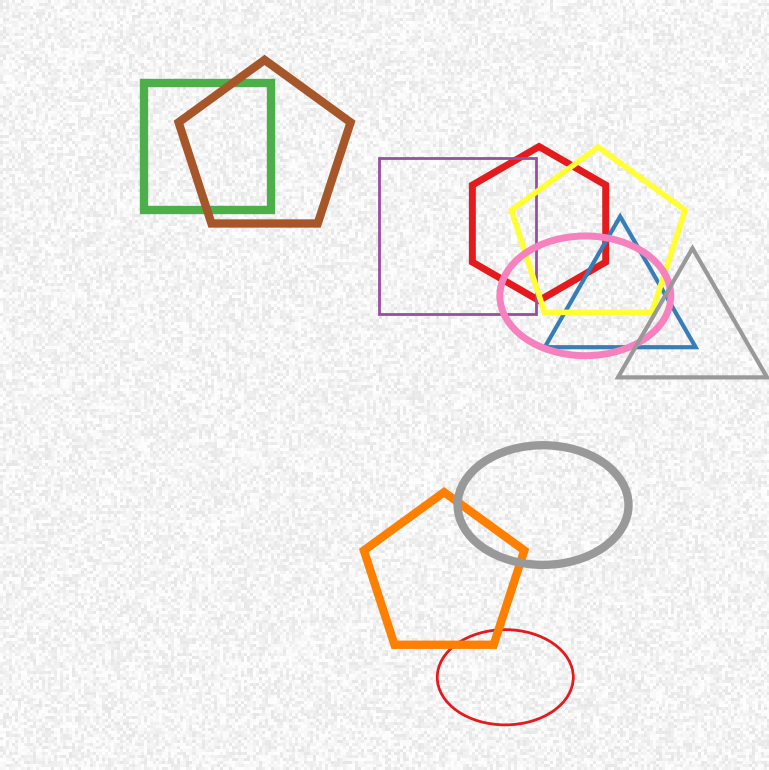[{"shape": "hexagon", "thickness": 2.5, "radius": 0.5, "center": [0.7, 0.71]}, {"shape": "oval", "thickness": 1, "radius": 0.44, "center": [0.656, 0.12]}, {"shape": "triangle", "thickness": 1.5, "radius": 0.57, "center": [0.805, 0.606]}, {"shape": "square", "thickness": 3, "radius": 0.41, "center": [0.27, 0.81]}, {"shape": "square", "thickness": 1, "radius": 0.51, "center": [0.594, 0.694]}, {"shape": "pentagon", "thickness": 3, "radius": 0.55, "center": [0.577, 0.251]}, {"shape": "pentagon", "thickness": 2, "radius": 0.59, "center": [0.777, 0.69]}, {"shape": "pentagon", "thickness": 3, "radius": 0.59, "center": [0.344, 0.805]}, {"shape": "oval", "thickness": 2.5, "radius": 0.56, "center": [0.76, 0.616]}, {"shape": "triangle", "thickness": 1.5, "radius": 0.56, "center": [0.899, 0.566]}, {"shape": "oval", "thickness": 3, "radius": 0.55, "center": [0.705, 0.344]}]